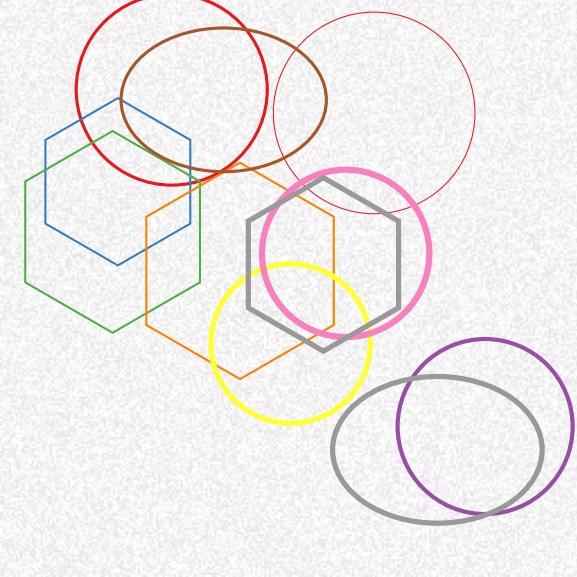[{"shape": "circle", "thickness": 1.5, "radius": 0.83, "center": [0.297, 0.844]}, {"shape": "circle", "thickness": 0.5, "radius": 0.87, "center": [0.648, 0.804]}, {"shape": "hexagon", "thickness": 1, "radius": 0.72, "center": [0.204, 0.684]}, {"shape": "hexagon", "thickness": 1, "radius": 0.87, "center": [0.195, 0.598]}, {"shape": "circle", "thickness": 2, "radius": 0.76, "center": [0.84, 0.261]}, {"shape": "hexagon", "thickness": 1, "radius": 0.94, "center": [0.416, 0.53]}, {"shape": "circle", "thickness": 2.5, "radius": 0.69, "center": [0.503, 0.404]}, {"shape": "oval", "thickness": 1.5, "radius": 0.89, "center": [0.387, 0.826]}, {"shape": "circle", "thickness": 3, "radius": 0.72, "center": [0.599, 0.56]}, {"shape": "oval", "thickness": 2.5, "radius": 0.91, "center": [0.757, 0.22]}, {"shape": "hexagon", "thickness": 2.5, "radius": 0.75, "center": [0.56, 0.541]}]